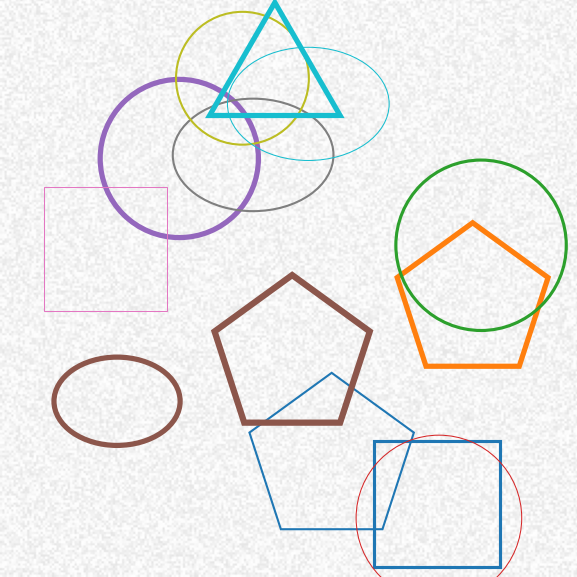[{"shape": "square", "thickness": 1.5, "radius": 0.54, "center": [0.757, 0.126]}, {"shape": "pentagon", "thickness": 1, "radius": 0.75, "center": [0.574, 0.204]}, {"shape": "pentagon", "thickness": 2.5, "radius": 0.69, "center": [0.818, 0.476]}, {"shape": "circle", "thickness": 1.5, "radius": 0.74, "center": [0.833, 0.574]}, {"shape": "circle", "thickness": 0.5, "radius": 0.72, "center": [0.76, 0.102]}, {"shape": "circle", "thickness": 2.5, "radius": 0.68, "center": [0.31, 0.725]}, {"shape": "pentagon", "thickness": 3, "radius": 0.71, "center": [0.506, 0.382]}, {"shape": "oval", "thickness": 2.5, "radius": 0.55, "center": [0.203, 0.304]}, {"shape": "square", "thickness": 0.5, "radius": 0.53, "center": [0.183, 0.568]}, {"shape": "oval", "thickness": 1, "radius": 0.7, "center": [0.438, 0.731]}, {"shape": "circle", "thickness": 1, "radius": 0.58, "center": [0.42, 0.864]}, {"shape": "oval", "thickness": 0.5, "radius": 0.7, "center": [0.534, 0.819]}, {"shape": "triangle", "thickness": 2.5, "radius": 0.65, "center": [0.476, 0.864]}]